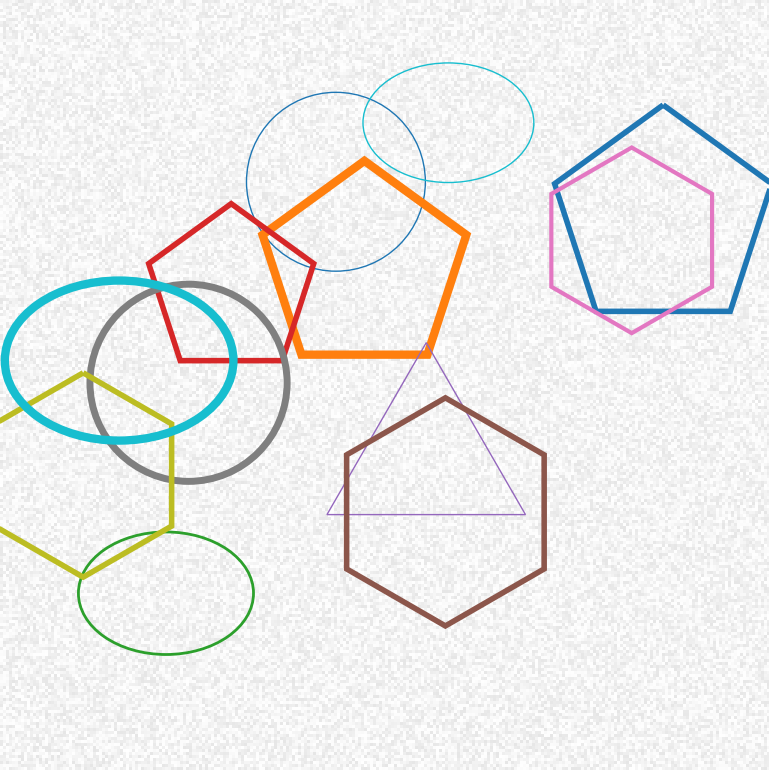[{"shape": "pentagon", "thickness": 2, "radius": 0.74, "center": [0.861, 0.716]}, {"shape": "circle", "thickness": 0.5, "radius": 0.58, "center": [0.436, 0.764]}, {"shape": "pentagon", "thickness": 3, "radius": 0.7, "center": [0.473, 0.652]}, {"shape": "oval", "thickness": 1, "radius": 0.57, "center": [0.216, 0.23]}, {"shape": "pentagon", "thickness": 2, "radius": 0.56, "center": [0.3, 0.623]}, {"shape": "triangle", "thickness": 0.5, "radius": 0.74, "center": [0.554, 0.406]}, {"shape": "hexagon", "thickness": 2, "radius": 0.74, "center": [0.578, 0.335]}, {"shape": "hexagon", "thickness": 1.5, "radius": 0.6, "center": [0.82, 0.688]}, {"shape": "circle", "thickness": 2.5, "radius": 0.64, "center": [0.245, 0.503]}, {"shape": "hexagon", "thickness": 2, "radius": 0.66, "center": [0.108, 0.383]}, {"shape": "oval", "thickness": 3, "radius": 0.74, "center": [0.155, 0.532]}, {"shape": "oval", "thickness": 0.5, "radius": 0.55, "center": [0.582, 0.841]}]